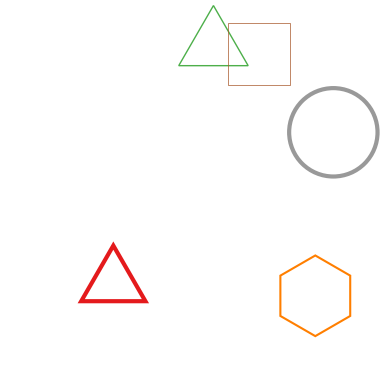[{"shape": "triangle", "thickness": 3, "radius": 0.48, "center": [0.294, 0.266]}, {"shape": "triangle", "thickness": 1, "radius": 0.52, "center": [0.554, 0.881]}, {"shape": "hexagon", "thickness": 1.5, "radius": 0.52, "center": [0.819, 0.232]}, {"shape": "square", "thickness": 0.5, "radius": 0.4, "center": [0.673, 0.859]}, {"shape": "circle", "thickness": 3, "radius": 0.57, "center": [0.866, 0.656]}]